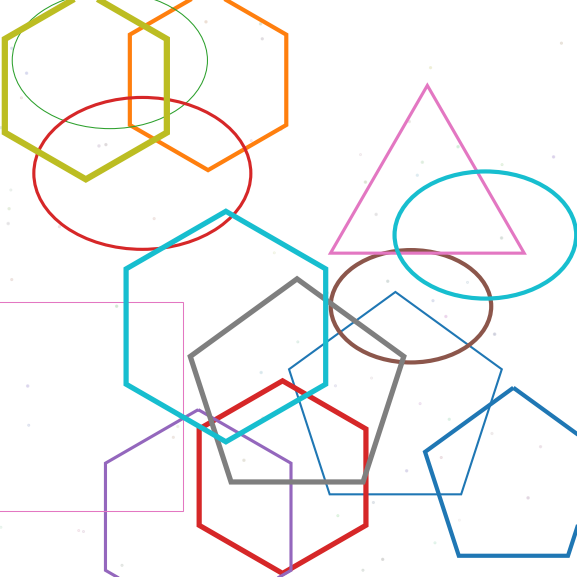[{"shape": "pentagon", "thickness": 1, "radius": 0.97, "center": [0.685, 0.3]}, {"shape": "pentagon", "thickness": 2, "radius": 0.8, "center": [0.889, 0.167]}, {"shape": "hexagon", "thickness": 2, "radius": 0.78, "center": [0.36, 0.861]}, {"shape": "oval", "thickness": 0.5, "radius": 0.85, "center": [0.19, 0.895]}, {"shape": "hexagon", "thickness": 2.5, "radius": 0.83, "center": [0.489, 0.173]}, {"shape": "oval", "thickness": 1.5, "radius": 0.94, "center": [0.246, 0.699]}, {"shape": "hexagon", "thickness": 1.5, "radius": 0.93, "center": [0.343, 0.104]}, {"shape": "oval", "thickness": 2, "radius": 0.69, "center": [0.712, 0.469]}, {"shape": "triangle", "thickness": 1.5, "radius": 0.97, "center": [0.74, 0.658]}, {"shape": "square", "thickness": 0.5, "radius": 0.91, "center": [0.135, 0.295]}, {"shape": "pentagon", "thickness": 2.5, "radius": 0.97, "center": [0.514, 0.322]}, {"shape": "hexagon", "thickness": 3, "radius": 0.81, "center": [0.149, 0.851]}, {"shape": "oval", "thickness": 2, "radius": 0.79, "center": [0.84, 0.592]}, {"shape": "hexagon", "thickness": 2.5, "radius": 1.0, "center": [0.391, 0.434]}]